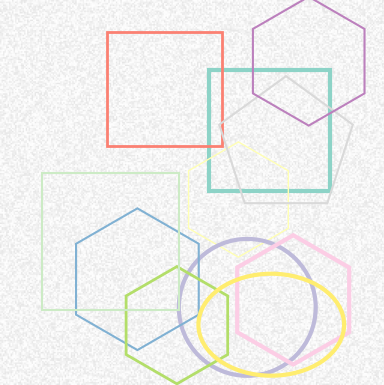[{"shape": "square", "thickness": 3, "radius": 0.78, "center": [0.699, 0.662]}, {"shape": "hexagon", "thickness": 1, "radius": 0.75, "center": [0.619, 0.482]}, {"shape": "circle", "thickness": 3, "radius": 0.89, "center": [0.642, 0.202]}, {"shape": "square", "thickness": 2, "radius": 0.74, "center": [0.427, 0.77]}, {"shape": "hexagon", "thickness": 1.5, "radius": 0.92, "center": [0.357, 0.275]}, {"shape": "hexagon", "thickness": 2, "radius": 0.76, "center": [0.459, 0.155]}, {"shape": "hexagon", "thickness": 3, "radius": 0.84, "center": [0.762, 0.221]}, {"shape": "pentagon", "thickness": 1.5, "radius": 0.91, "center": [0.743, 0.62]}, {"shape": "hexagon", "thickness": 1.5, "radius": 0.84, "center": [0.802, 0.841]}, {"shape": "square", "thickness": 1.5, "radius": 0.89, "center": [0.288, 0.372]}, {"shape": "oval", "thickness": 3, "radius": 0.95, "center": [0.705, 0.157]}]